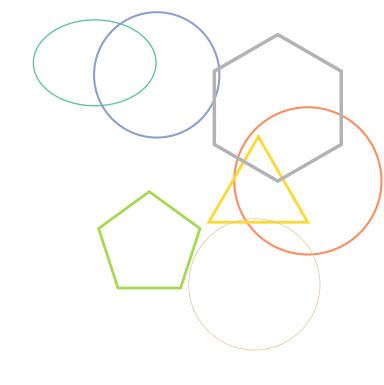[{"shape": "oval", "thickness": 1, "radius": 0.8, "center": [0.246, 0.837]}, {"shape": "circle", "thickness": 1.5, "radius": 0.96, "center": [0.8, 0.53]}, {"shape": "circle", "thickness": 1.5, "radius": 0.81, "center": [0.407, 0.806]}, {"shape": "pentagon", "thickness": 2, "radius": 0.69, "center": [0.388, 0.364]}, {"shape": "triangle", "thickness": 2, "radius": 0.74, "center": [0.671, 0.497]}, {"shape": "circle", "thickness": 0.5, "radius": 0.85, "center": [0.661, 0.261]}, {"shape": "hexagon", "thickness": 2.5, "radius": 0.95, "center": [0.721, 0.72]}]